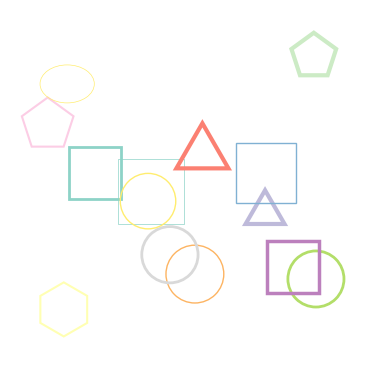[{"shape": "square", "thickness": 2, "radius": 0.34, "center": [0.247, 0.55]}, {"shape": "square", "thickness": 0.5, "radius": 0.42, "center": [0.392, 0.502]}, {"shape": "hexagon", "thickness": 1.5, "radius": 0.35, "center": [0.166, 0.196]}, {"shape": "triangle", "thickness": 3, "radius": 0.29, "center": [0.688, 0.447]}, {"shape": "triangle", "thickness": 3, "radius": 0.39, "center": [0.526, 0.602]}, {"shape": "square", "thickness": 1, "radius": 0.39, "center": [0.691, 0.551]}, {"shape": "circle", "thickness": 1, "radius": 0.38, "center": [0.506, 0.288]}, {"shape": "circle", "thickness": 2, "radius": 0.36, "center": [0.821, 0.275]}, {"shape": "pentagon", "thickness": 1.5, "radius": 0.35, "center": [0.124, 0.676]}, {"shape": "circle", "thickness": 2, "radius": 0.37, "center": [0.441, 0.338]}, {"shape": "square", "thickness": 2.5, "radius": 0.34, "center": [0.761, 0.307]}, {"shape": "pentagon", "thickness": 3, "radius": 0.31, "center": [0.815, 0.854]}, {"shape": "oval", "thickness": 0.5, "radius": 0.35, "center": [0.174, 0.782]}, {"shape": "circle", "thickness": 1, "radius": 0.36, "center": [0.384, 0.478]}]